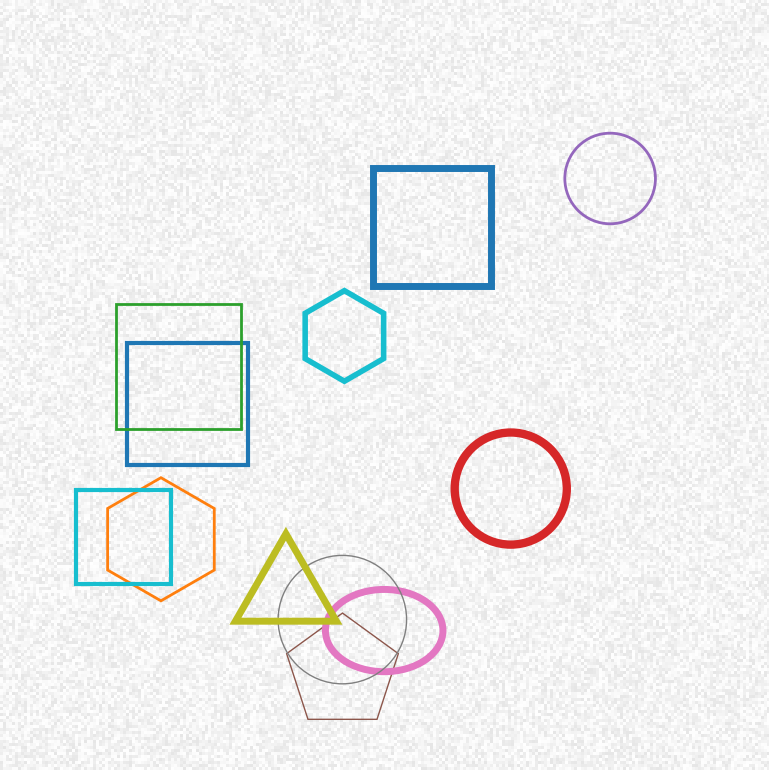[{"shape": "square", "thickness": 2.5, "radius": 0.38, "center": [0.561, 0.705]}, {"shape": "square", "thickness": 1.5, "radius": 0.39, "center": [0.243, 0.475]}, {"shape": "hexagon", "thickness": 1, "radius": 0.4, "center": [0.209, 0.3]}, {"shape": "square", "thickness": 1, "radius": 0.41, "center": [0.232, 0.524]}, {"shape": "circle", "thickness": 3, "radius": 0.36, "center": [0.663, 0.365]}, {"shape": "circle", "thickness": 1, "radius": 0.29, "center": [0.792, 0.768]}, {"shape": "pentagon", "thickness": 0.5, "radius": 0.38, "center": [0.445, 0.128]}, {"shape": "oval", "thickness": 2.5, "radius": 0.38, "center": [0.499, 0.181]}, {"shape": "circle", "thickness": 0.5, "radius": 0.42, "center": [0.445, 0.195]}, {"shape": "triangle", "thickness": 2.5, "radius": 0.38, "center": [0.371, 0.231]}, {"shape": "square", "thickness": 1.5, "radius": 0.31, "center": [0.16, 0.302]}, {"shape": "hexagon", "thickness": 2, "radius": 0.29, "center": [0.447, 0.564]}]